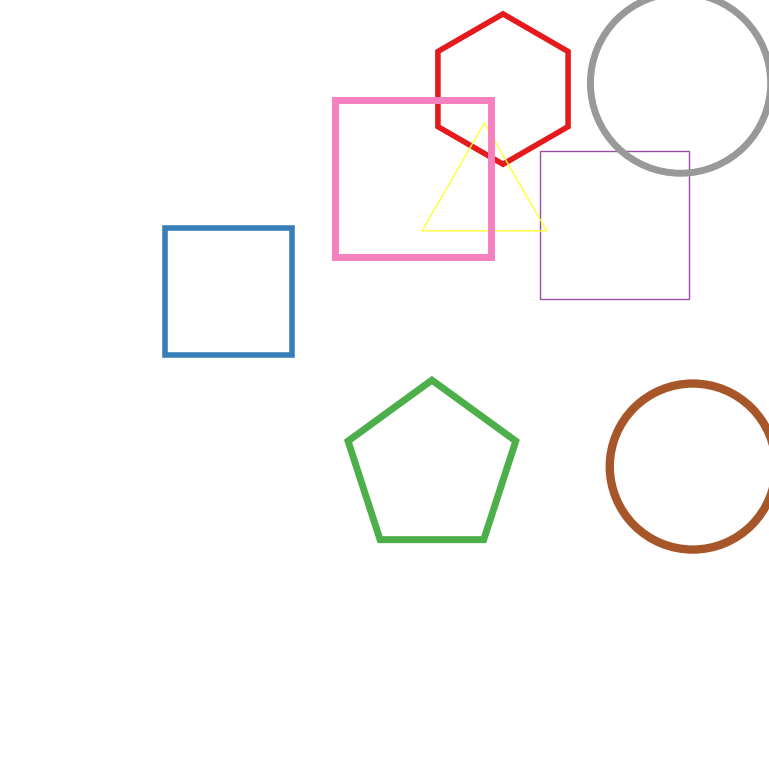[{"shape": "hexagon", "thickness": 2, "radius": 0.49, "center": [0.653, 0.884]}, {"shape": "square", "thickness": 2, "radius": 0.41, "center": [0.296, 0.621]}, {"shape": "pentagon", "thickness": 2.5, "radius": 0.57, "center": [0.561, 0.392]}, {"shape": "square", "thickness": 0.5, "radius": 0.48, "center": [0.798, 0.708]}, {"shape": "triangle", "thickness": 0.5, "radius": 0.47, "center": [0.629, 0.747]}, {"shape": "circle", "thickness": 3, "radius": 0.54, "center": [0.9, 0.394]}, {"shape": "square", "thickness": 2.5, "radius": 0.51, "center": [0.536, 0.768]}, {"shape": "circle", "thickness": 2.5, "radius": 0.59, "center": [0.884, 0.892]}]